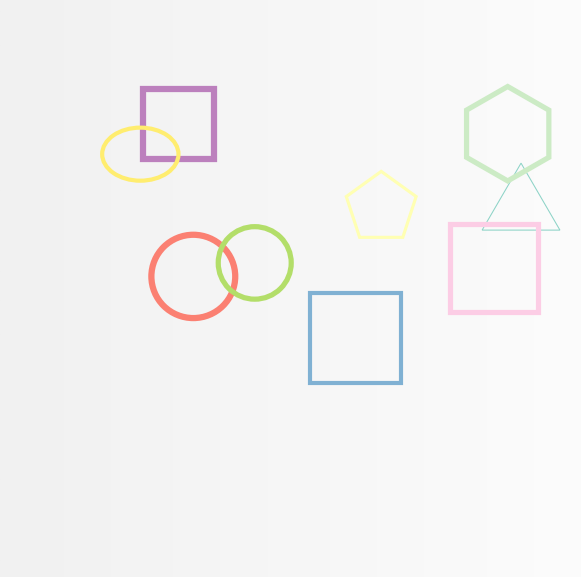[{"shape": "triangle", "thickness": 0.5, "radius": 0.39, "center": [0.896, 0.639]}, {"shape": "pentagon", "thickness": 1.5, "radius": 0.32, "center": [0.656, 0.639]}, {"shape": "circle", "thickness": 3, "radius": 0.36, "center": [0.333, 0.52]}, {"shape": "square", "thickness": 2, "radius": 0.39, "center": [0.611, 0.414]}, {"shape": "circle", "thickness": 2.5, "radius": 0.31, "center": [0.438, 0.544]}, {"shape": "square", "thickness": 2.5, "radius": 0.38, "center": [0.849, 0.535]}, {"shape": "square", "thickness": 3, "radius": 0.3, "center": [0.306, 0.785]}, {"shape": "hexagon", "thickness": 2.5, "radius": 0.41, "center": [0.873, 0.768]}, {"shape": "oval", "thickness": 2, "radius": 0.33, "center": [0.241, 0.732]}]